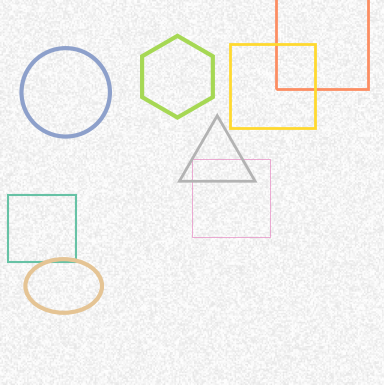[{"shape": "square", "thickness": 1.5, "radius": 0.44, "center": [0.109, 0.406]}, {"shape": "square", "thickness": 2, "radius": 0.6, "center": [0.836, 0.887]}, {"shape": "circle", "thickness": 3, "radius": 0.57, "center": [0.171, 0.76]}, {"shape": "square", "thickness": 0.5, "radius": 0.5, "center": [0.6, 0.485]}, {"shape": "hexagon", "thickness": 3, "radius": 0.53, "center": [0.461, 0.801]}, {"shape": "square", "thickness": 2, "radius": 0.55, "center": [0.708, 0.777]}, {"shape": "oval", "thickness": 3, "radius": 0.5, "center": [0.165, 0.257]}, {"shape": "triangle", "thickness": 2, "radius": 0.57, "center": [0.564, 0.586]}]